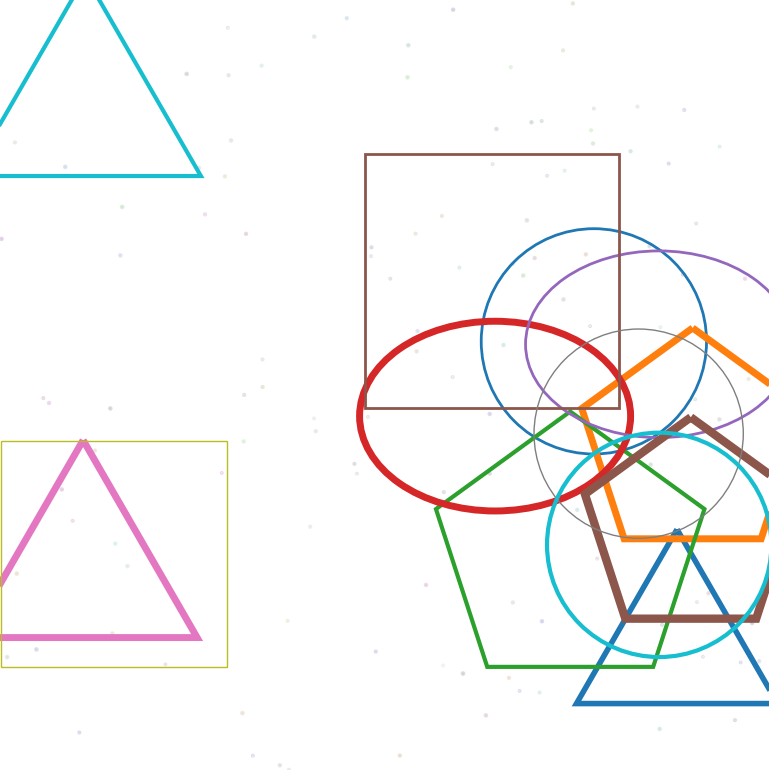[{"shape": "triangle", "thickness": 2, "radius": 0.75, "center": [0.879, 0.162]}, {"shape": "circle", "thickness": 1, "radius": 0.73, "center": [0.771, 0.557]}, {"shape": "pentagon", "thickness": 2.5, "radius": 0.76, "center": [0.9, 0.423]}, {"shape": "pentagon", "thickness": 1.5, "radius": 0.92, "center": [0.741, 0.282]}, {"shape": "oval", "thickness": 2.5, "radius": 0.88, "center": [0.643, 0.46]}, {"shape": "oval", "thickness": 1, "radius": 0.87, "center": [0.856, 0.553]}, {"shape": "square", "thickness": 1, "radius": 0.83, "center": [0.639, 0.635]}, {"shape": "pentagon", "thickness": 3, "radius": 0.72, "center": [0.897, 0.314]}, {"shape": "triangle", "thickness": 2.5, "radius": 0.85, "center": [0.108, 0.257]}, {"shape": "circle", "thickness": 0.5, "radius": 0.68, "center": [0.829, 0.437]}, {"shape": "square", "thickness": 0.5, "radius": 0.73, "center": [0.148, 0.28]}, {"shape": "circle", "thickness": 1.5, "radius": 0.73, "center": [0.856, 0.292]}, {"shape": "triangle", "thickness": 1.5, "radius": 0.87, "center": [0.111, 0.858]}]